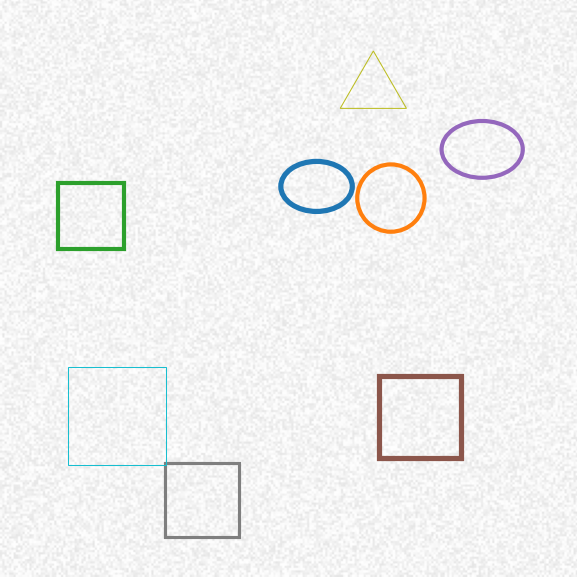[{"shape": "oval", "thickness": 2.5, "radius": 0.31, "center": [0.548, 0.676]}, {"shape": "circle", "thickness": 2, "radius": 0.29, "center": [0.677, 0.656]}, {"shape": "square", "thickness": 2, "radius": 0.29, "center": [0.158, 0.625]}, {"shape": "oval", "thickness": 2, "radius": 0.35, "center": [0.835, 0.74]}, {"shape": "square", "thickness": 2.5, "radius": 0.35, "center": [0.728, 0.277]}, {"shape": "square", "thickness": 1.5, "radius": 0.32, "center": [0.35, 0.134]}, {"shape": "triangle", "thickness": 0.5, "radius": 0.33, "center": [0.646, 0.845]}, {"shape": "square", "thickness": 0.5, "radius": 0.42, "center": [0.203, 0.28]}]